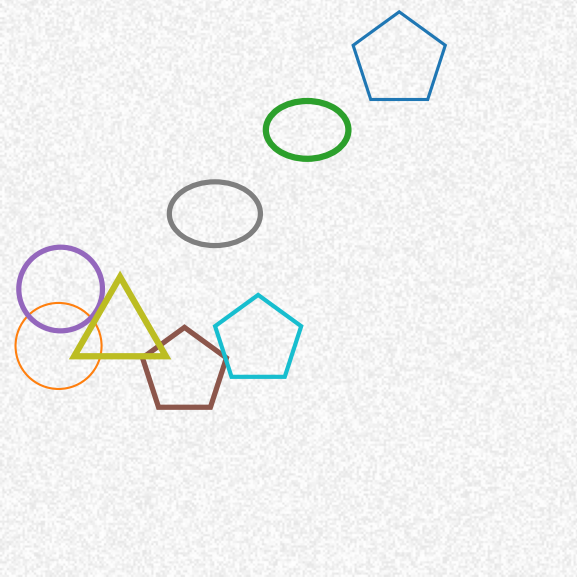[{"shape": "pentagon", "thickness": 1.5, "radius": 0.42, "center": [0.691, 0.895]}, {"shape": "circle", "thickness": 1, "radius": 0.37, "center": [0.101, 0.4]}, {"shape": "oval", "thickness": 3, "radius": 0.36, "center": [0.532, 0.774]}, {"shape": "circle", "thickness": 2.5, "radius": 0.36, "center": [0.105, 0.499]}, {"shape": "pentagon", "thickness": 2.5, "radius": 0.38, "center": [0.319, 0.356]}, {"shape": "oval", "thickness": 2.5, "radius": 0.39, "center": [0.372, 0.629]}, {"shape": "triangle", "thickness": 3, "radius": 0.46, "center": [0.208, 0.428]}, {"shape": "pentagon", "thickness": 2, "radius": 0.39, "center": [0.447, 0.41]}]